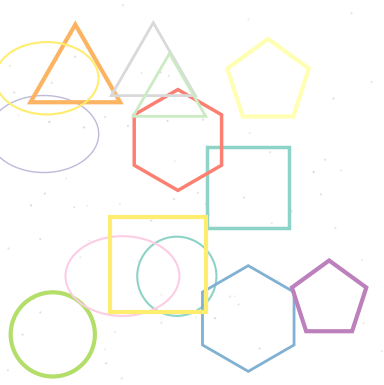[{"shape": "circle", "thickness": 1.5, "radius": 0.51, "center": [0.459, 0.282]}, {"shape": "square", "thickness": 2.5, "radius": 0.53, "center": [0.645, 0.513]}, {"shape": "pentagon", "thickness": 3, "radius": 0.56, "center": [0.696, 0.788]}, {"shape": "oval", "thickness": 1, "radius": 0.71, "center": [0.114, 0.652]}, {"shape": "hexagon", "thickness": 2.5, "radius": 0.66, "center": [0.462, 0.636]}, {"shape": "hexagon", "thickness": 2, "radius": 0.69, "center": [0.645, 0.173]}, {"shape": "triangle", "thickness": 3, "radius": 0.67, "center": [0.196, 0.802]}, {"shape": "circle", "thickness": 3, "radius": 0.55, "center": [0.137, 0.131]}, {"shape": "oval", "thickness": 1.5, "radius": 0.74, "center": [0.318, 0.283]}, {"shape": "triangle", "thickness": 2, "radius": 0.63, "center": [0.398, 0.815]}, {"shape": "pentagon", "thickness": 3, "radius": 0.51, "center": [0.855, 0.222]}, {"shape": "triangle", "thickness": 2, "radius": 0.54, "center": [0.44, 0.752]}, {"shape": "square", "thickness": 3, "radius": 0.62, "center": [0.41, 0.313]}, {"shape": "oval", "thickness": 1.5, "radius": 0.67, "center": [0.122, 0.797]}]